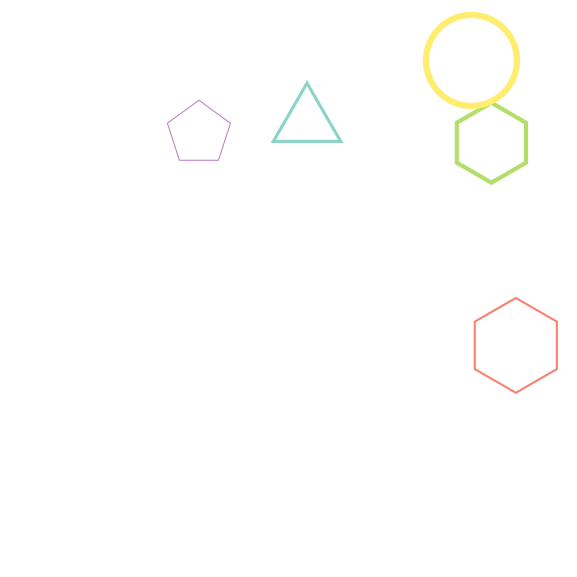[{"shape": "triangle", "thickness": 1.5, "radius": 0.34, "center": [0.532, 0.788]}, {"shape": "hexagon", "thickness": 1, "radius": 0.41, "center": [0.893, 0.401]}, {"shape": "hexagon", "thickness": 2, "radius": 0.35, "center": [0.851, 0.752]}, {"shape": "pentagon", "thickness": 0.5, "radius": 0.29, "center": [0.344, 0.768]}, {"shape": "circle", "thickness": 3, "radius": 0.39, "center": [0.816, 0.894]}]